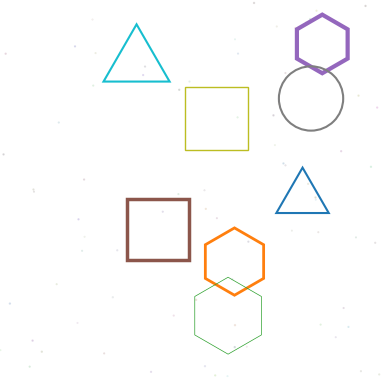[{"shape": "triangle", "thickness": 1.5, "radius": 0.39, "center": [0.786, 0.486]}, {"shape": "hexagon", "thickness": 2, "radius": 0.44, "center": [0.609, 0.321]}, {"shape": "hexagon", "thickness": 0.5, "radius": 0.5, "center": [0.592, 0.18]}, {"shape": "hexagon", "thickness": 3, "radius": 0.38, "center": [0.837, 0.886]}, {"shape": "square", "thickness": 2.5, "radius": 0.4, "center": [0.41, 0.405]}, {"shape": "circle", "thickness": 1.5, "radius": 0.42, "center": [0.808, 0.744]}, {"shape": "square", "thickness": 1, "radius": 0.41, "center": [0.562, 0.693]}, {"shape": "triangle", "thickness": 1.5, "radius": 0.5, "center": [0.355, 0.838]}]